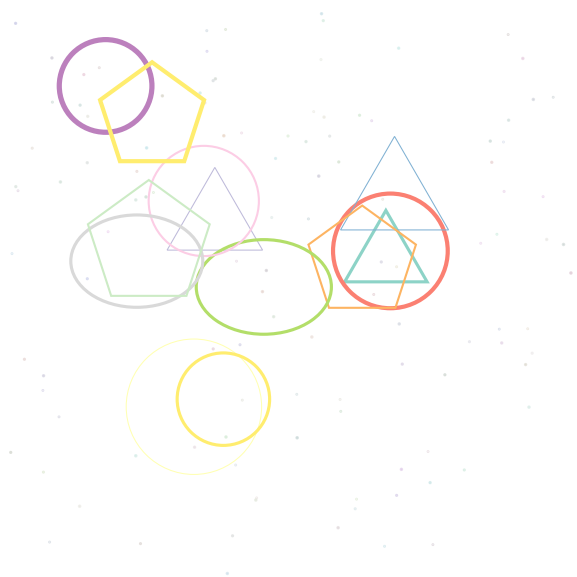[{"shape": "triangle", "thickness": 1.5, "radius": 0.41, "center": [0.668, 0.552]}, {"shape": "circle", "thickness": 0.5, "radius": 0.59, "center": [0.336, 0.295]}, {"shape": "triangle", "thickness": 0.5, "radius": 0.48, "center": [0.372, 0.614]}, {"shape": "circle", "thickness": 2, "radius": 0.5, "center": [0.676, 0.565]}, {"shape": "triangle", "thickness": 0.5, "radius": 0.54, "center": [0.683, 0.655]}, {"shape": "pentagon", "thickness": 1, "radius": 0.49, "center": [0.627, 0.545]}, {"shape": "oval", "thickness": 1.5, "radius": 0.59, "center": [0.457, 0.502]}, {"shape": "circle", "thickness": 1, "radius": 0.48, "center": [0.353, 0.651]}, {"shape": "oval", "thickness": 1.5, "radius": 0.57, "center": [0.237, 0.547]}, {"shape": "circle", "thickness": 2.5, "radius": 0.4, "center": [0.183, 0.85]}, {"shape": "pentagon", "thickness": 1, "radius": 0.55, "center": [0.258, 0.577]}, {"shape": "circle", "thickness": 1.5, "radius": 0.4, "center": [0.387, 0.308]}, {"shape": "pentagon", "thickness": 2, "radius": 0.47, "center": [0.263, 0.797]}]